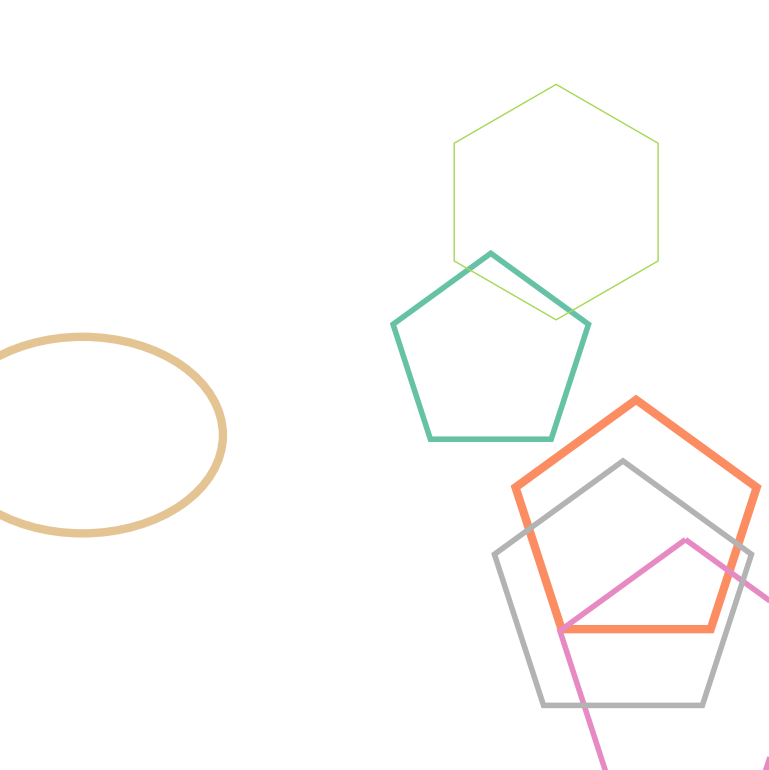[{"shape": "pentagon", "thickness": 2, "radius": 0.67, "center": [0.637, 0.538]}, {"shape": "pentagon", "thickness": 3, "radius": 0.82, "center": [0.826, 0.316]}, {"shape": "pentagon", "thickness": 2, "radius": 0.86, "center": [0.89, 0.128]}, {"shape": "hexagon", "thickness": 0.5, "radius": 0.76, "center": [0.722, 0.738]}, {"shape": "oval", "thickness": 3, "radius": 0.91, "center": [0.107, 0.435]}, {"shape": "pentagon", "thickness": 2, "radius": 0.88, "center": [0.809, 0.226]}]